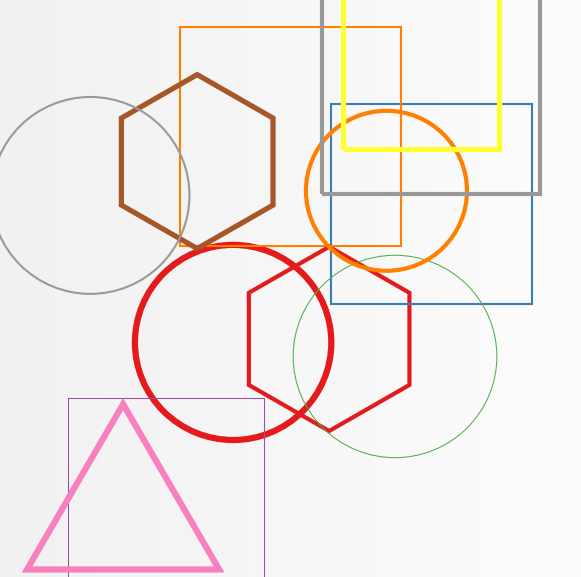[{"shape": "circle", "thickness": 3, "radius": 0.84, "center": [0.401, 0.406]}, {"shape": "hexagon", "thickness": 2, "radius": 0.8, "center": [0.566, 0.412]}, {"shape": "square", "thickness": 1, "radius": 0.86, "center": [0.743, 0.646]}, {"shape": "circle", "thickness": 0.5, "radius": 0.88, "center": [0.68, 0.382]}, {"shape": "square", "thickness": 0.5, "radius": 0.84, "center": [0.285, 0.141]}, {"shape": "square", "thickness": 1, "radius": 0.95, "center": [0.5, 0.763]}, {"shape": "circle", "thickness": 2, "radius": 0.69, "center": [0.665, 0.669]}, {"shape": "square", "thickness": 2.5, "radius": 0.67, "center": [0.725, 0.875]}, {"shape": "hexagon", "thickness": 2.5, "radius": 0.75, "center": [0.339, 0.719]}, {"shape": "triangle", "thickness": 3, "radius": 0.95, "center": [0.212, 0.108]}, {"shape": "circle", "thickness": 1, "radius": 0.85, "center": [0.155, 0.661]}, {"shape": "square", "thickness": 2, "radius": 0.94, "center": [0.741, 0.851]}]